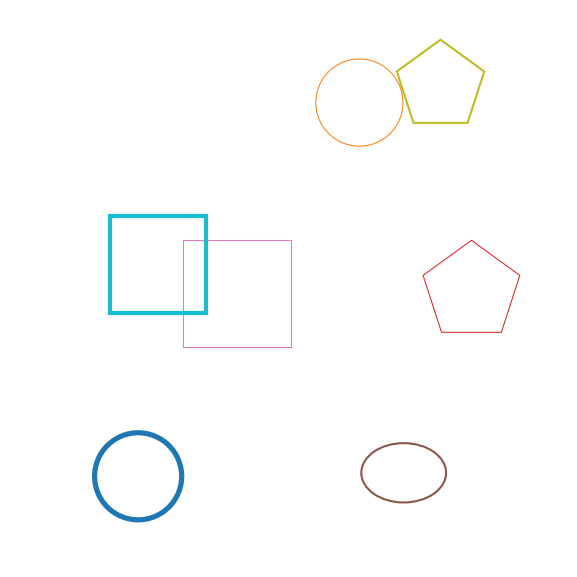[{"shape": "circle", "thickness": 2.5, "radius": 0.38, "center": [0.239, 0.174]}, {"shape": "circle", "thickness": 0.5, "radius": 0.38, "center": [0.622, 0.821]}, {"shape": "pentagon", "thickness": 0.5, "radius": 0.44, "center": [0.816, 0.495]}, {"shape": "oval", "thickness": 1, "radius": 0.37, "center": [0.699, 0.18]}, {"shape": "square", "thickness": 0.5, "radius": 0.47, "center": [0.41, 0.491]}, {"shape": "pentagon", "thickness": 1, "radius": 0.4, "center": [0.763, 0.851]}, {"shape": "square", "thickness": 2, "radius": 0.42, "center": [0.274, 0.541]}]